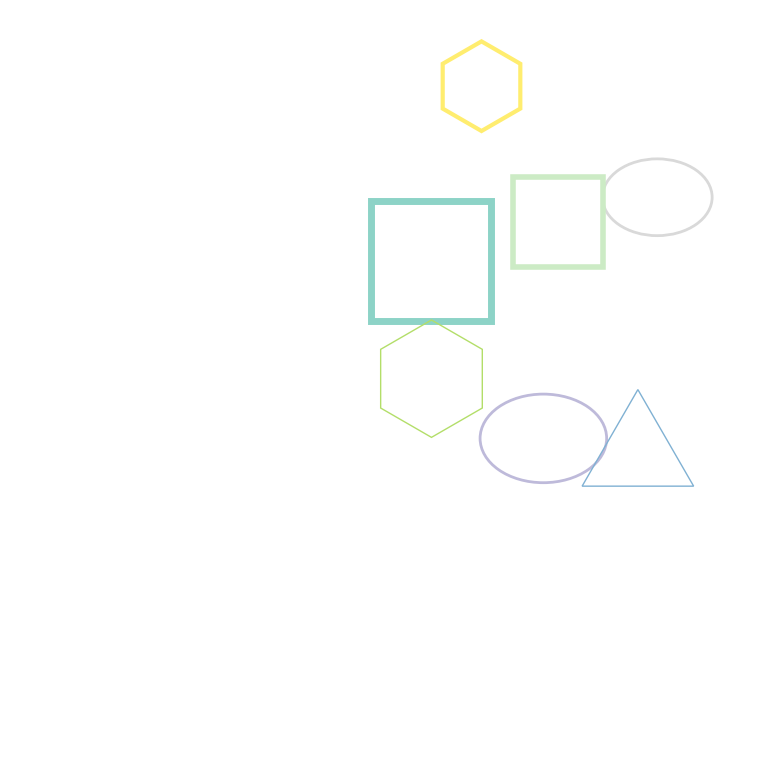[{"shape": "square", "thickness": 2.5, "radius": 0.39, "center": [0.56, 0.661]}, {"shape": "oval", "thickness": 1, "radius": 0.41, "center": [0.706, 0.431]}, {"shape": "triangle", "thickness": 0.5, "radius": 0.42, "center": [0.828, 0.41]}, {"shape": "hexagon", "thickness": 0.5, "radius": 0.38, "center": [0.56, 0.508]}, {"shape": "oval", "thickness": 1, "radius": 0.36, "center": [0.854, 0.744]}, {"shape": "square", "thickness": 2, "radius": 0.29, "center": [0.724, 0.712]}, {"shape": "hexagon", "thickness": 1.5, "radius": 0.29, "center": [0.625, 0.888]}]